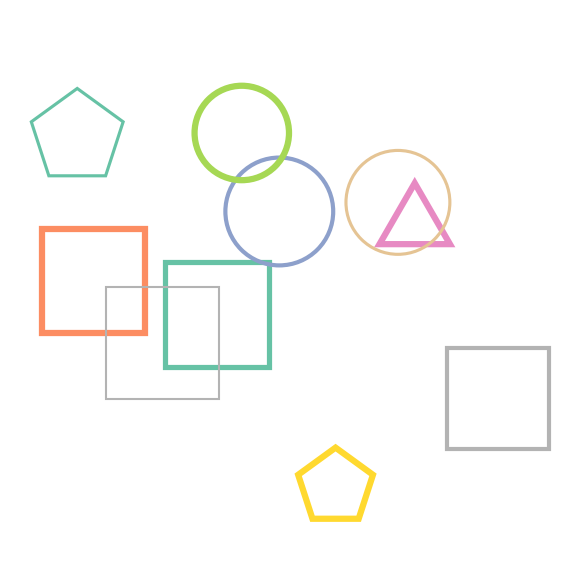[{"shape": "square", "thickness": 2.5, "radius": 0.45, "center": [0.376, 0.455]}, {"shape": "pentagon", "thickness": 1.5, "radius": 0.42, "center": [0.134, 0.762]}, {"shape": "square", "thickness": 3, "radius": 0.45, "center": [0.162, 0.513]}, {"shape": "circle", "thickness": 2, "radius": 0.47, "center": [0.484, 0.633]}, {"shape": "triangle", "thickness": 3, "radius": 0.35, "center": [0.718, 0.612]}, {"shape": "circle", "thickness": 3, "radius": 0.41, "center": [0.419, 0.769]}, {"shape": "pentagon", "thickness": 3, "radius": 0.34, "center": [0.581, 0.156]}, {"shape": "circle", "thickness": 1.5, "radius": 0.45, "center": [0.689, 0.649]}, {"shape": "square", "thickness": 2, "radius": 0.44, "center": [0.862, 0.309]}, {"shape": "square", "thickness": 1, "radius": 0.49, "center": [0.281, 0.405]}]